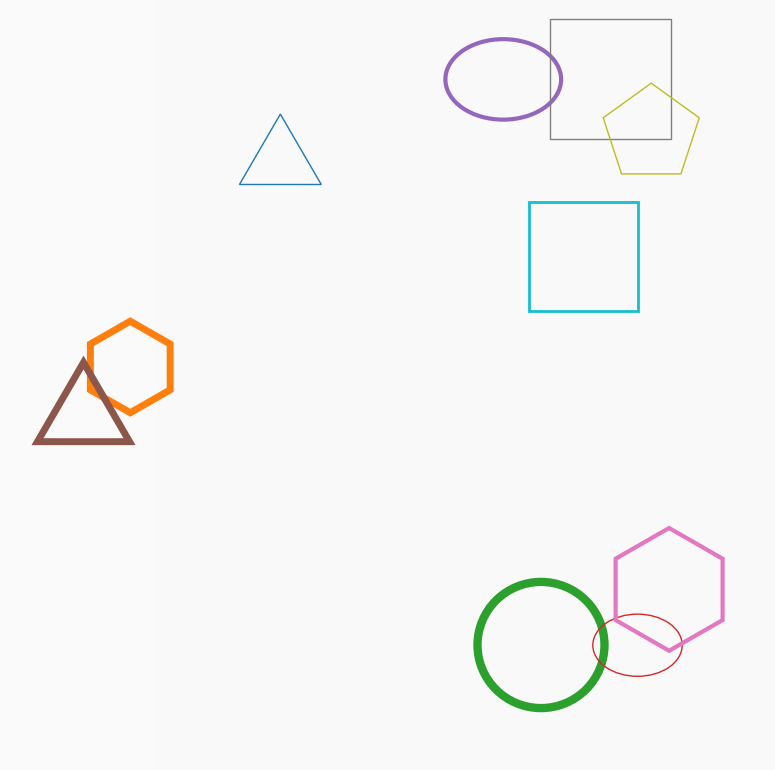[{"shape": "triangle", "thickness": 0.5, "radius": 0.3, "center": [0.362, 0.791]}, {"shape": "hexagon", "thickness": 2.5, "radius": 0.3, "center": [0.168, 0.523]}, {"shape": "circle", "thickness": 3, "radius": 0.41, "center": [0.698, 0.162]}, {"shape": "oval", "thickness": 0.5, "radius": 0.29, "center": [0.823, 0.162]}, {"shape": "oval", "thickness": 1.5, "radius": 0.37, "center": [0.649, 0.897]}, {"shape": "triangle", "thickness": 2.5, "radius": 0.34, "center": [0.108, 0.461]}, {"shape": "hexagon", "thickness": 1.5, "radius": 0.4, "center": [0.863, 0.235]}, {"shape": "square", "thickness": 0.5, "radius": 0.39, "center": [0.788, 0.897]}, {"shape": "pentagon", "thickness": 0.5, "radius": 0.33, "center": [0.84, 0.827]}, {"shape": "square", "thickness": 1, "radius": 0.35, "center": [0.753, 0.667]}]